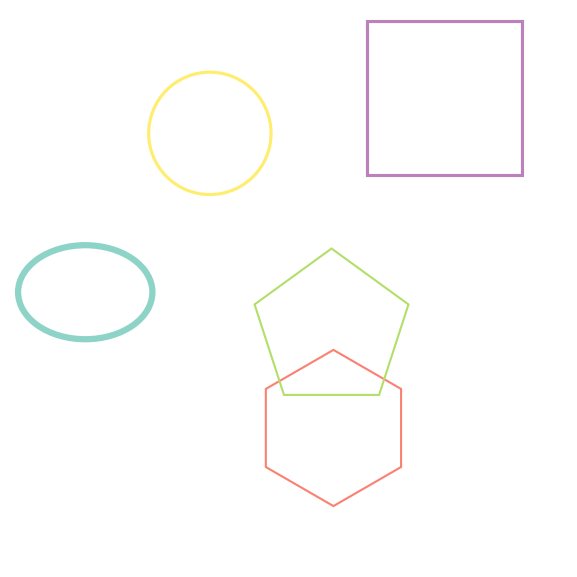[{"shape": "oval", "thickness": 3, "radius": 0.58, "center": [0.148, 0.493]}, {"shape": "hexagon", "thickness": 1, "radius": 0.68, "center": [0.577, 0.258]}, {"shape": "pentagon", "thickness": 1, "radius": 0.7, "center": [0.574, 0.429]}, {"shape": "square", "thickness": 1.5, "radius": 0.67, "center": [0.77, 0.83]}, {"shape": "circle", "thickness": 1.5, "radius": 0.53, "center": [0.363, 0.768]}]